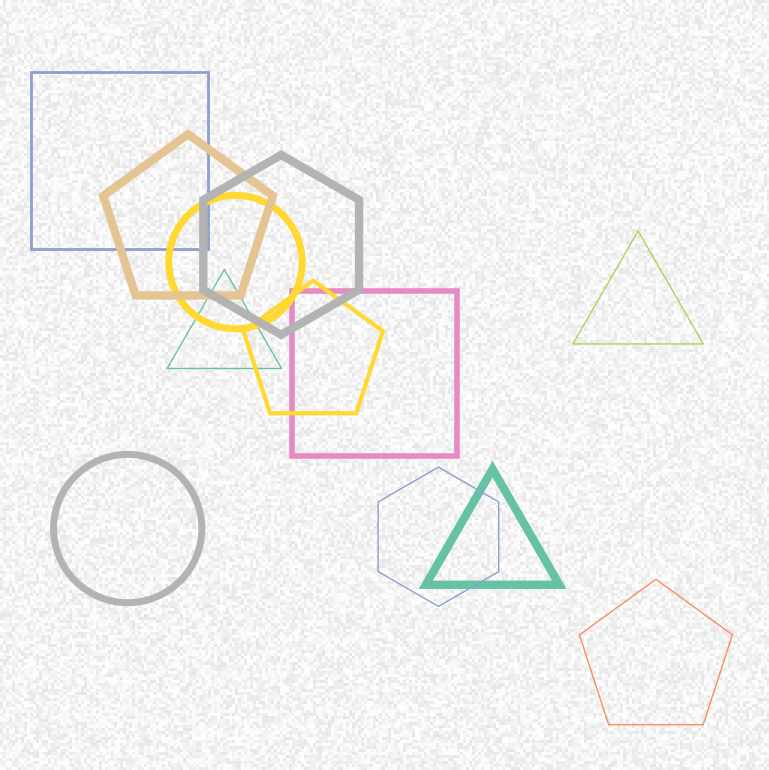[{"shape": "triangle", "thickness": 0.5, "radius": 0.43, "center": [0.291, 0.564]}, {"shape": "triangle", "thickness": 3, "radius": 0.5, "center": [0.64, 0.291]}, {"shape": "pentagon", "thickness": 0.5, "radius": 0.52, "center": [0.852, 0.143]}, {"shape": "hexagon", "thickness": 0.5, "radius": 0.45, "center": [0.569, 0.303]}, {"shape": "square", "thickness": 1, "radius": 0.57, "center": [0.155, 0.792]}, {"shape": "square", "thickness": 2, "radius": 0.53, "center": [0.487, 0.515]}, {"shape": "triangle", "thickness": 0.5, "radius": 0.49, "center": [0.829, 0.602]}, {"shape": "pentagon", "thickness": 1.5, "radius": 0.48, "center": [0.407, 0.54]}, {"shape": "circle", "thickness": 2.5, "radius": 0.43, "center": [0.306, 0.66]}, {"shape": "pentagon", "thickness": 3, "radius": 0.58, "center": [0.244, 0.71]}, {"shape": "circle", "thickness": 2.5, "radius": 0.48, "center": [0.166, 0.314]}, {"shape": "hexagon", "thickness": 3, "radius": 0.58, "center": [0.365, 0.682]}]